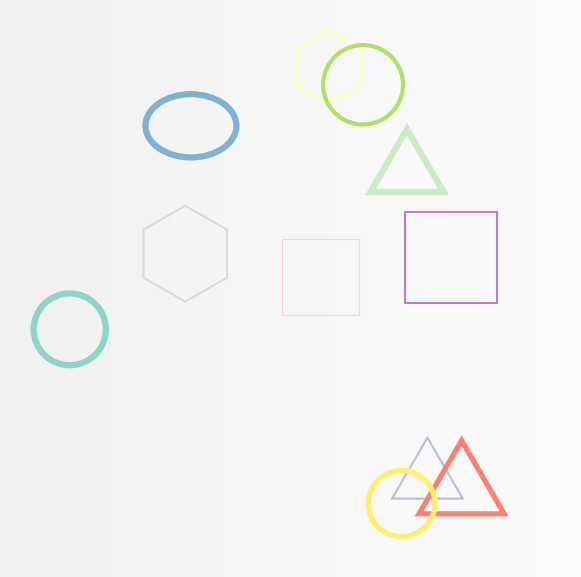[{"shape": "circle", "thickness": 3, "radius": 0.31, "center": [0.12, 0.429]}, {"shape": "hexagon", "thickness": 1, "radius": 0.32, "center": [0.565, 0.884]}, {"shape": "triangle", "thickness": 1, "radius": 0.35, "center": [0.735, 0.171]}, {"shape": "triangle", "thickness": 2.5, "radius": 0.42, "center": [0.794, 0.152]}, {"shape": "oval", "thickness": 3, "radius": 0.39, "center": [0.328, 0.781]}, {"shape": "circle", "thickness": 2, "radius": 0.34, "center": [0.625, 0.852]}, {"shape": "square", "thickness": 0.5, "radius": 0.33, "center": [0.551, 0.52]}, {"shape": "hexagon", "thickness": 1, "radius": 0.41, "center": [0.319, 0.56]}, {"shape": "square", "thickness": 1, "radius": 0.4, "center": [0.776, 0.553]}, {"shape": "triangle", "thickness": 3, "radius": 0.36, "center": [0.7, 0.703]}, {"shape": "circle", "thickness": 2.5, "radius": 0.29, "center": [0.691, 0.127]}]